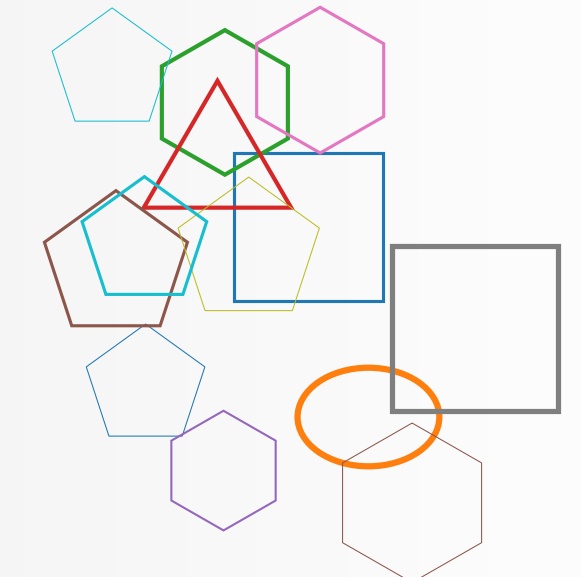[{"shape": "pentagon", "thickness": 0.5, "radius": 0.54, "center": [0.25, 0.331]}, {"shape": "square", "thickness": 1.5, "radius": 0.64, "center": [0.532, 0.605]}, {"shape": "oval", "thickness": 3, "radius": 0.61, "center": [0.634, 0.277]}, {"shape": "hexagon", "thickness": 2, "radius": 0.63, "center": [0.387, 0.822]}, {"shape": "triangle", "thickness": 2, "radius": 0.73, "center": [0.374, 0.713]}, {"shape": "hexagon", "thickness": 1, "radius": 0.52, "center": [0.385, 0.184]}, {"shape": "pentagon", "thickness": 1.5, "radius": 0.65, "center": [0.199, 0.54]}, {"shape": "hexagon", "thickness": 0.5, "radius": 0.69, "center": [0.709, 0.128]}, {"shape": "hexagon", "thickness": 1.5, "radius": 0.63, "center": [0.551, 0.86]}, {"shape": "square", "thickness": 2.5, "radius": 0.71, "center": [0.818, 0.431]}, {"shape": "pentagon", "thickness": 0.5, "radius": 0.64, "center": [0.428, 0.565]}, {"shape": "pentagon", "thickness": 0.5, "radius": 0.54, "center": [0.193, 0.877]}, {"shape": "pentagon", "thickness": 1.5, "radius": 0.56, "center": [0.248, 0.581]}]